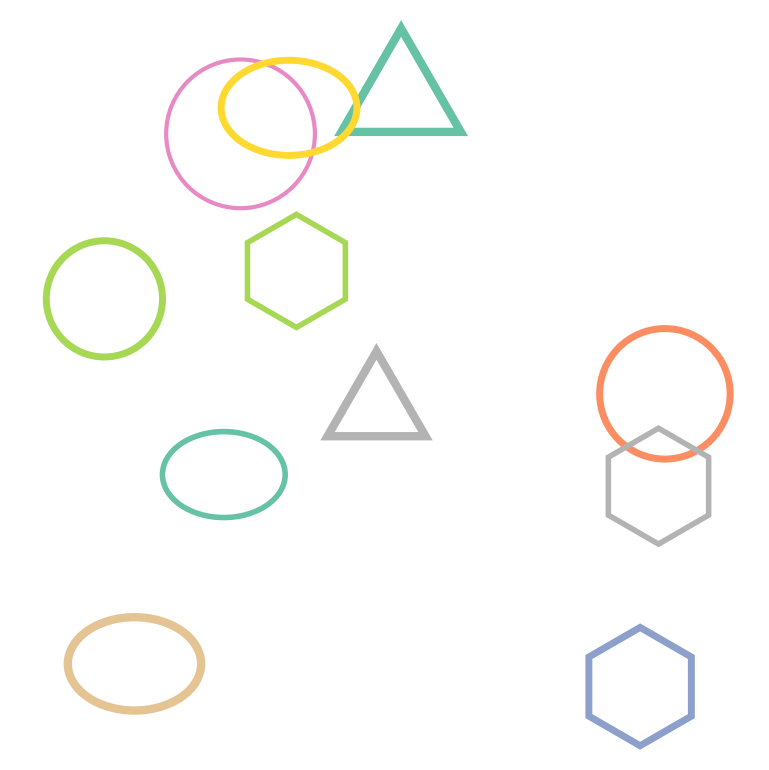[{"shape": "oval", "thickness": 2, "radius": 0.4, "center": [0.291, 0.384]}, {"shape": "triangle", "thickness": 3, "radius": 0.45, "center": [0.521, 0.873]}, {"shape": "circle", "thickness": 2.5, "radius": 0.42, "center": [0.864, 0.489]}, {"shape": "hexagon", "thickness": 2.5, "radius": 0.38, "center": [0.831, 0.108]}, {"shape": "circle", "thickness": 1.5, "radius": 0.48, "center": [0.312, 0.826]}, {"shape": "hexagon", "thickness": 2, "radius": 0.37, "center": [0.385, 0.648]}, {"shape": "circle", "thickness": 2.5, "radius": 0.38, "center": [0.136, 0.612]}, {"shape": "oval", "thickness": 2.5, "radius": 0.44, "center": [0.375, 0.86]}, {"shape": "oval", "thickness": 3, "radius": 0.43, "center": [0.175, 0.138]}, {"shape": "triangle", "thickness": 3, "radius": 0.37, "center": [0.489, 0.47]}, {"shape": "hexagon", "thickness": 2, "radius": 0.38, "center": [0.855, 0.369]}]